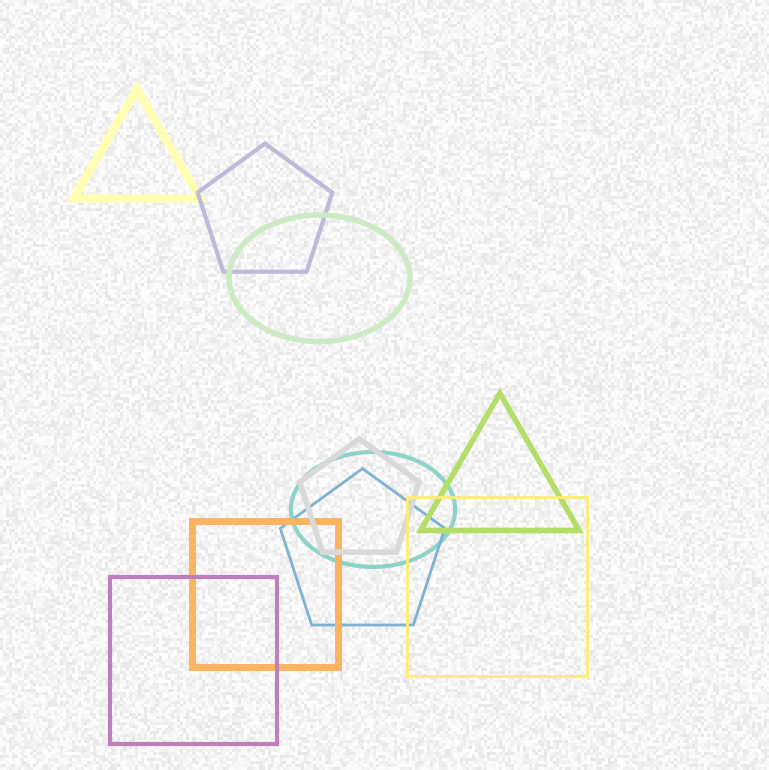[{"shape": "oval", "thickness": 1.5, "radius": 0.53, "center": [0.484, 0.338]}, {"shape": "triangle", "thickness": 3, "radius": 0.47, "center": [0.178, 0.79]}, {"shape": "pentagon", "thickness": 1.5, "radius": 0.46, "center": [0.344, 0.722]}, {"shape": "pentagon", "thickness": 1, "radius": 0.56, "center": [0.471, 0.279]}, {"shape": "square", "thickness": 2.5, "radius": 0.47, "center": [0.344, 0.228]}, {"shape": "triangle", "thickness": 2, "radius": 0.59, "center": [0.649, 0.371]}, {"shape": "pentagon", "thickness": 2, "radius": 0.41, "center": [0.467, 0.349]}, {"shape": "square", "thickness": 1.5, "radius": 0.54, "center": [0.251, 0.142]}, {"shape": "oval", "thickness": 2, "radius": 0.59, "center": [0.415, 0.639]}, {"shape": "square", "thickness": 1, "radius": 0.58, "center": [0.646, 0.238]}]